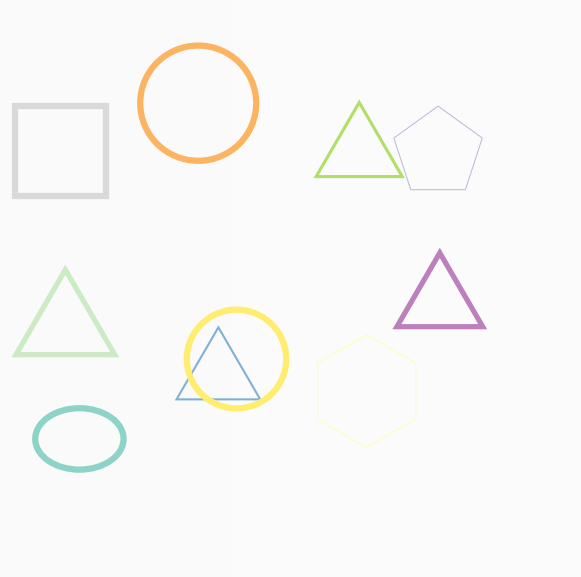[{"shape": "oval", "thickness": 3, "radius": 0.38, "center": [0.137, 0.239]}, {"shape": "hexagon", "thickness": 0.5, "radius": 0.49, "center": [0.631, 0.322]}, {"shape": "pentagon", "thickness": 0.5, "radius": 0.4, "center": [0.754, 0.735]}, {"shape": "triangle", "thickness": 1, "radius": 0.42, "center": [0.376, 0.349]}, {"shape": "circle", "thickness": 3, "radius": 0.5, "center": [0.341, 0.82]}, {"shape": "triangle", "thickness": 1.5, "radius": 0.43, "center": [0.618, 0.736]}, {"shape": "square", "thickness": 3, "radius": 0.39, "center": [0.104, 0.738]}, {"shape": "triangle", "thickness": 2.5, "radius": 0.43, "center": [0.757, 0.476]}, {"shape": "triangle", "thickness": 2.5, "radius": 0.49, "center": [0.112, 0.434]}, {"shape": "circle", "thickness": 3, "radius": 0.43, "center": [0.407, 0.377]}]